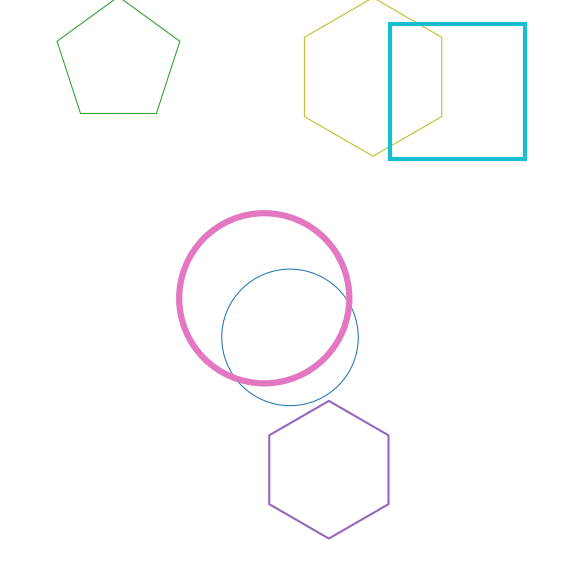[{"shape": "circle", "thickness": 0.5, "radius": 0.59, "center": [0.502, 0.415]}, {"shape": "pentagon", "thickness": 0.5, "radius": 0.56, "center": [0.205, 0.893]}, {"shape": "hexagon", "thickness": 1, "radius": 0.6, "center": [0.569, 0.186]}, {"shape": "circle", "thickness": 3, "radius": 0.74, "center": [0.458, 0.483]}, {"shape": "hexagon", "thickness": 0.5, "radius": 0.69, "center": [0.646, 0.866]}, {"shape": "square", "thickness": 2, "radius": 0.58, "center": [0.793, 0.84]}]